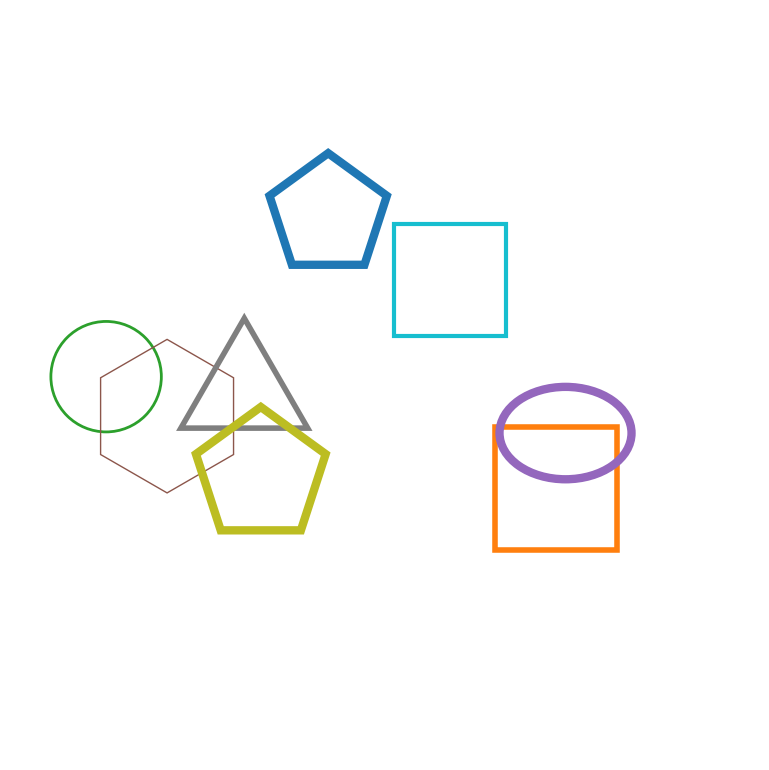[{"shape": "pentagon", "thickness": 3, "radius": 0.4, "center": [0.426, 0.721]}, {"shape": "square", "thickness": 2, "radius": 0.4, "center": [0.722, 0.366]}, {"shape": "circle", "thickness": 1, "radius": 0.36, "center": [0.138, 0.511]}, {"shape": "oval", "thickness": 3, "radius": 0.43, "center": [0.734, 0.438]}, {"shape": "hexagon", "thickness": 0.5, "radius": 0.5, "center": [0.217, 0.46]}, {"shape": "triangle", "thickness": 2, "radius": 0.48, "center": [0.317, 0.492]}, {"shape": "pentagon", "thickness": 3, "radius": 0.44, "center": [0.339, 0.383]}, {"shape": "square", "thickness": 1.5, "radius": 0.37, "center": [0.585, 0.636]}]